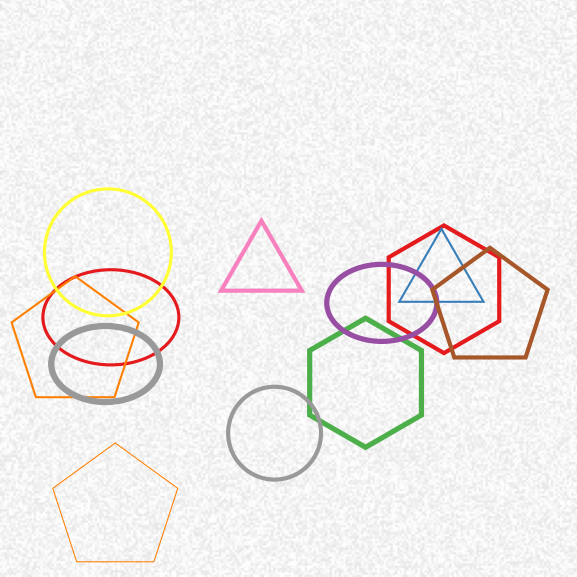[{"shape": "oval", "thickness": 1.5, "radius": 0.59, "center": [0.192, 0.45]}, {"shape": "hexagon", "thickness": 2, "radius": 0.55, "center": [0.769, 0.498]}, {"shape": "triangle", "thickness": 1, "radius": 0.42, "center": [0.764, 0.519]}, {"shape": "hexagon", "thickness": 2.5, "radius": 0.56, "center": [0.633, 0.336]}, {"shape": "oval", "thickness": 2.5, "radius": 0.48, "center": [0.661, 0.475]}, {"shape": "pentagon", "thickness": 1, "radius": 0.58, "center": [0.13, 0.405]}, {"shape": "pentagon", "thickness": 0.5, "radius": 0.57, "center": [0.2, 0.118]}, {"shape": "circle", "thickness": 1.5, "radius": 0.55, "center": [0.187, 0.562]}, {"shape": "pentagon", "thickness": 2, "radius": 0.52, "center": [0.848, 0.465]}, {"shape": "triangle", "thickness": 2, "radius": 0.4, "center": [0.453, 0.536]}, {"shape": "oval", "thickness": 3, "radius": 0.47, "center": [0.183, 0.369]}, {"shape": "circle", "thickness": 2, "radius": 0.4, "center": [0.475, 0.249]}]